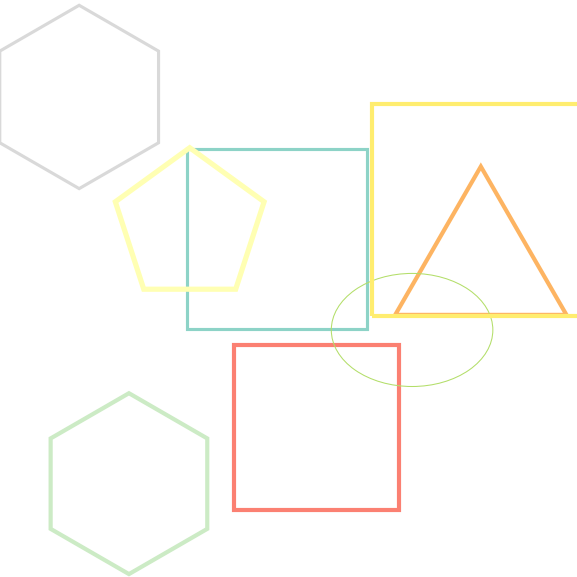[{"shape": "square", "thickness": 1.5, "radius": 0.78, "center": [0.479, 0.585]}, {"shape": "pentagon", "thickness": 2.5, "radius": 0.68, "center": [0.329, 0.608]}, {"shape": "square", "thickness": 2, "radius": 0.71, "center": [0.549, 0.259]}, {"shape": "triangle", "thickness": 2, "radius": 0.86, "center": [0.833, 0.54]}, {"shape": "oval", "thickness": 0.5, "radius": 0.7, "center": [0.714, 0.428]}, {"shape": "hexagon", "thickness": 1.5, "radius": 0.79, "center": [0.137, 0.831]}, {"shape": "hexagon", "thickness": 2, "radius": 0.78, "center": [0.223, 0.162]}, {"shape": "square", "thickness": 2, "radius": 0.92, "center": [0.828, 0.636]}]